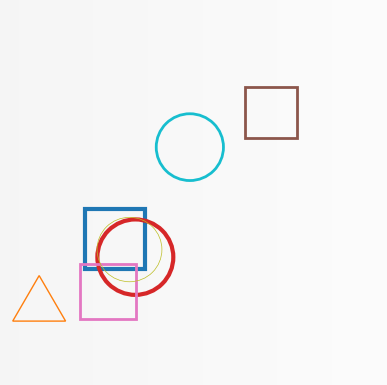[{"shape": "square", "thickness": 3, "radius": 0.39, "center": [0.296, 0.378]}, {"shape": "triangle", "thickness": 1, "radius": 0.39, "center": [0.101, 0.205]}, {"shape": "circle", "thickness": 3, "radius": 0.49, "center": [0.349, 0.332]}, {"shape": "square", "thickness": 2, "radius": 0.33, "center": [0.699, 0.708]}, {"shape": "square", "thickness": 2, "radius": 0.36, "center": [0.278, 0.242]}, {"shape": "circle", "thickness": 0.5, "radius": 0.42, "center": [0.334, 0.352]}, {"shape": "circle", "thickness": 2, "radius": 0.43, "center": [0.49, 0.618]}]